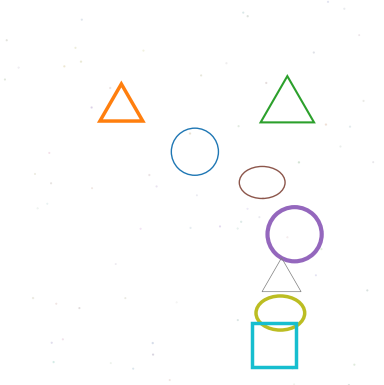[{"shape": "circle", "thickness": 1, "radius": 0.31, "center": [0.506, 0.606]}, {"shape": "triangle", "thickness": 2.5, "radius": 0.32, "center": [0.315, 0.718]}, {"shape": "triangle", "thickness": 1.5, "radius": 0.4, "center": [0.746, 0.722]}, {"shape": "circle", "thickness": 3, "radius": 0.35, "center": [0.765, 0.392]}, {"shape": "oval", "thickness": 1, "radius": 0.3, "center": [0.681, 0.526]}, {"shape": "triangle", "thickness": 0.5, "radius": 0.29, "center": [0.731, 0.272]}, {"shape": "oval", "thickness": 2.5, "radius": 0.32, "center": [0.728, 0.187]}, {"shape": "square", "thickness": 2.5, "radius": 0.29, "center": [0.712, 0.104]}]